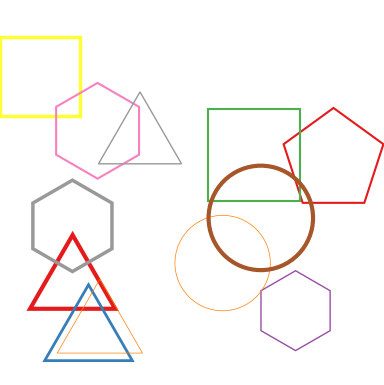[{"shape": "pentagon", "thickness": 1.5, "radius": 0.68, "center": [0.866, 0.583]}, {"shape": "triangle", "thickness": 3, "radius": 0.64, "center": [0.189, 0.262]}, {"shape": "triangle", "thickness": 2, "radius": 0.66, "center": [0.23, 0.129]}, {"shape": "square", "thickness": 1.5, "radius": 0.6, "center": [0.66, 0.598]}, {"shape": "hexagon", "thickness": 1, "radius": 0.52, "center": [0.768, 0.193]}, {"shape": "triangle", "thickness": 0.5, "radius": 0.64, "center": [0.259, 0.147]}, {"shape": "circle", "thickness": 0.5, "radius": 0.62, "center": [0.578, 0.317]}, {"shape": "square", "thickness": 2.5, "radius": 0.52, "center": [0.104, 0.802]}, {"shape": "circle", "thickness": 3, "radius": 0.68, "center": [0.677, 0.434]}, {"shape": "hexagon", "thickness": 1.5, "radius": 0.62, "center": [0.253, 0.66]}, {"shape": "triangle", "thickness": 1, "radius": 0.62, "center": [0.364, 0.637]}, {"shape": "hexagon", "thickness": 2.5, "radius": 0.59, "center": [0.188, 0.413]}]